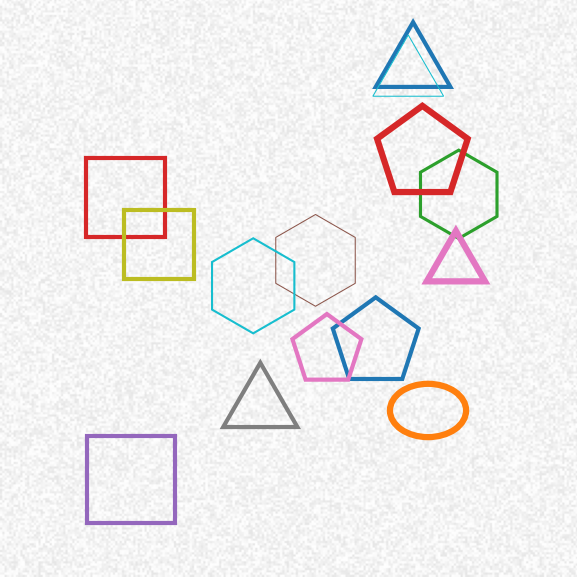[{"shape": "pentagon", "thickness": 2, "radius": 0.39, "center": [0.651, 0.406]}, {"shape": "triangle", "thickness": 2, "radius": 0.37, "center": [0.715, 0.886]}, {"shape": "oval", "thickness": 3, "radius": 0.33, "center": [0.741, 0.288]}, {"shape": "hexagon", "thickness": 1.5, "radius": 0.38, "center": [0.794, 0.663]}, {"shape": "square", "thickness": 2, "radius": 0.34, "center": [0.217, 0.658]}, {"shape": "pentagon", "thickness": 3, "radius": 0.41, "center": [0.731, 0.733]}, {"shape": "square", "thickness": 2, "radius": 0.38, "center": [0.227, 0.168]}, {"shape": "hexagon", "thickness": 0.5, "radius": 0.4, "center": [0.546, 0.548]}, {"shape": "pentagon", "thickness": 2, "radius": 0.31, "center": [0.566, 0.393]}, {"shape": "triangle", "thickness": 3, "radius": 0.29, "center": [0.789, 0.541]}, {"shape": "triangle", "thickness": 2, "radius": 0.37, "center": [0.451, 0.297]}, {"shape": "square", "thickness": 2, "radius": 0.3, "center": [0.275, 0.576]}, {"shape": "hexagon", "thickness": 1, "radius": 0.41, "center": [0.438, 0.504]}, {"shape": "triangle", "thickness": 0.5, "radius": 0.35, "center": [0.707, 0.868]}]